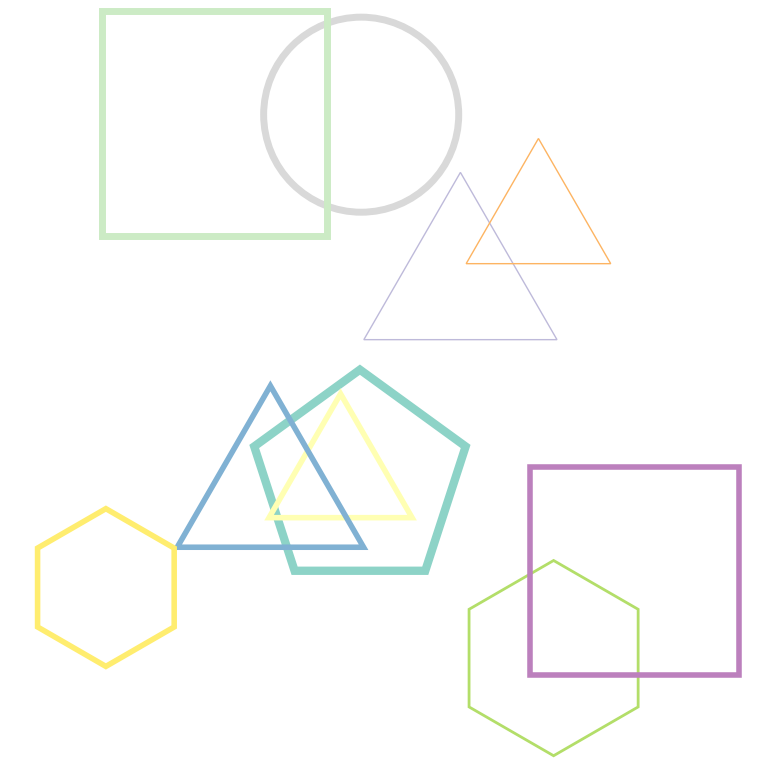[{"shape": "pentagon", "thickness": 3, "radius": 0.72, "center": [0.467, 0.376]}, {"shape": "triangle", "thickness": 2, "radius": 0.54, "center": [0.442, 0.381]}, {"shape": "triangle", "thickness": 0.5, "radius": 0.72, "center": [0.598, 0.631]}, {"shape": "triangle", "thickness": 2, "radius": 0.7, "center": [0.351, 0.359]}, {"shape": "triangle", "thickness": 0.5, "radius": 0.54, "center": [0.699, 0.712]}, {"shape": "hexagon", "thickness": 1, "radius": 0.63, "center": [0.719, 0.145]}, {"shape": "circle", "thickness": 2.5, "radius": 0.63, "center": [0.469, 0.851]}, {"shape": "square", "thickness": 2, "radius": 0.68, "center": [0.824, 0.258]}, {"shape": "square", "thickness": 2.5, "radius": 0.73, "center": [0.278, 0.839]}, {"shape": "hexagon", "thickness": 2, "radius": 0.51, "center": [0.137, 0.237]}]